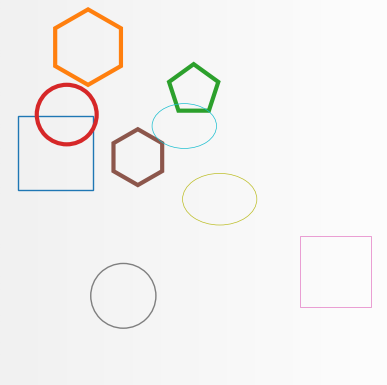[{"shape": "square", "thickness": 1, "radius": 0.48, "center": [0.143, 0.603]}, {"shape": "hexagon", "thickness": 3, "radius": 0.49, "center": [0.227, 0.878]}, {"shape": "pentagon", "thickness": 3, "radius": 0.33, "center": [0.5, 0.767]}, {"shape": "circle", "thickness": 3, "radius": 0.39, "center": [0.172, 0.702]}, {"shape": "hexagon", "thickness": 3, "radius": 0.36, "center": [0.356, 0.592]}, {"shape": "square", "thickness": 0.5, "radius": 0.46, "center": [0.865, 0.295]}, {"shape": "circle", "thickness": 1, "radius": 0.42, "center": [0.318, 0.232]}, {"shape": "oval", "thickness": 0.5, "radius": 0.48, "center": [0.567, 0.483]}, {"shape": "oval", "thickness": 0.5, "radius": 0.42, "center": [0.476, 0.673]}]